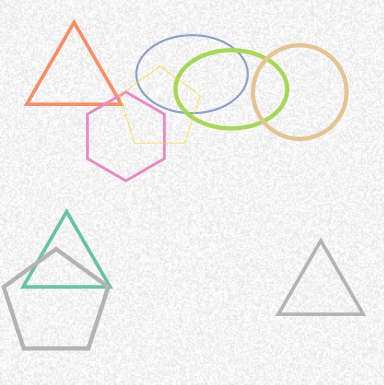[{"shape": "triangle", "thickness": 2.5, "radius": 0.65, "center": [0.173, 0.32]}, {"shape": "triangle", "thickness": 2.5, "radius": 0.71, "center": [0.192, 0.8]}, {"shape": "oval", "thickness": 1.5, "radius": 0.72, "center": [0.499, 0.807]}, {"shape": "hexagon", "thickness": 2, "radius": 0.58, "center": [0.327, 0.646]}, {"shape": "oval", "thickness": 3, "radius": 0.73, "center": [0.601, 0.768]}, {"shape": "pentagon", "thickness": 0.5, "radius": 0.55, "center": [0.415, 0.718]}, {"shape": "circle", "thickness": 3, "radius": 0.61, "center": [0.779, 0.761]}, {"shape": "pentagon", "thickness": 3, "radius": 0.71, "center": [0.146, 0.21]}, {"shape": "triangle", "thickness": 2.5, "radius": 0.64, "center": [0.833, 0.247]}]